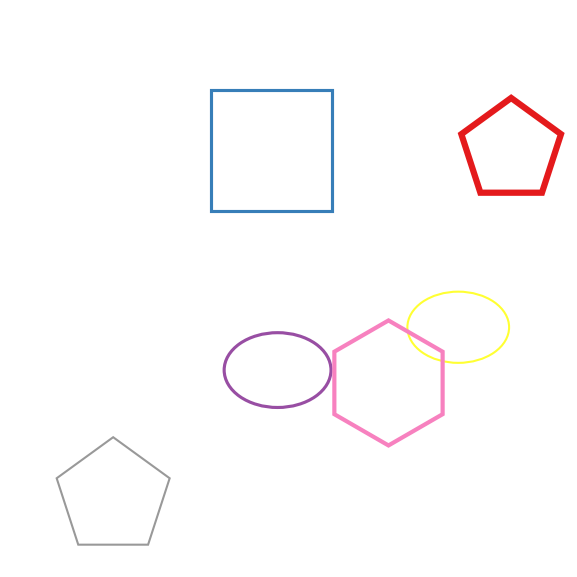[{"shape": "pentagon", "thickness": 3, "radius": 0.45, "center": [0.885, 0.739]}, {"shape": "square", "thickness": 1.5, "radius": 0.52, "center": [0.47, 0.739]}, {"shape": "oval", "thickness": 1.5, "radius": 0.46, "center": [0.481, 0.358]}, {"shape": "oval", "thickness": 1, "radius": 0.44, "center": [0.793, 0.432]}, {"shape": "hexagon", "thickness": 2, "radius": 0.54, "center": [0.673, 0.336]}, {"shape": "pentagon", "thickness": 1, "radius": 0.51, "center": [0.196, 0.139]}]